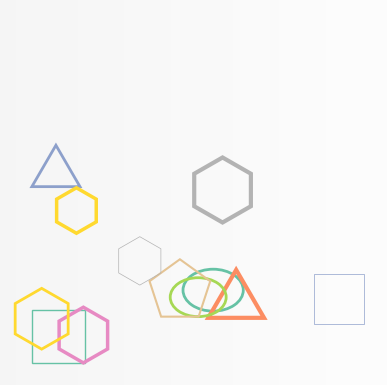[{"shape": "square", "thickness": 1, "radius": 0.34, "center": [0.151, 0.127]}, {"shape": "oval", "thickness": 2, "radius": 0.39, "center": [0.55, 0.246]}, {"shape": "triangle", "thickness": 3, "radius": 0.42, "center": [0.609, 0.216]}, {"shape": "triangle", "thickness": 2, "radius": 0.36, "center": [0.144, 0.551]}, {"shape": "square", "thickness": 0.5, "radius": 0.32, "center": [0.875, 0.223]}, {"shape": "hexagon", "thickness": 2.5, "radius": 0.36, "center": [0.215, 0.13]}, {"shape": "oval", "thickness": 2, "radius": 0.36, "center": [0.511, 0.228]}, {"shape": "hexagon", "thickness": 2, "radius": 0.39, "center": [0.108, 0.172]}, {"shape": "hexagon", "thickness": 2.5, "radius": 0.3, "center": [0.197, 0.453]}, {"shape": "pentagon", "thickness": 1.5, "radius": 0.41, "center": [0.464, 0.244]}, {"shape": "hexagon", "thickness": 0.5, "radius": 0.31, "center": [0.361, 0.322]}, {"shape": "hexagon", "thickness": 3, "radius": 0.42, "center": [0.574, 0.507]}]